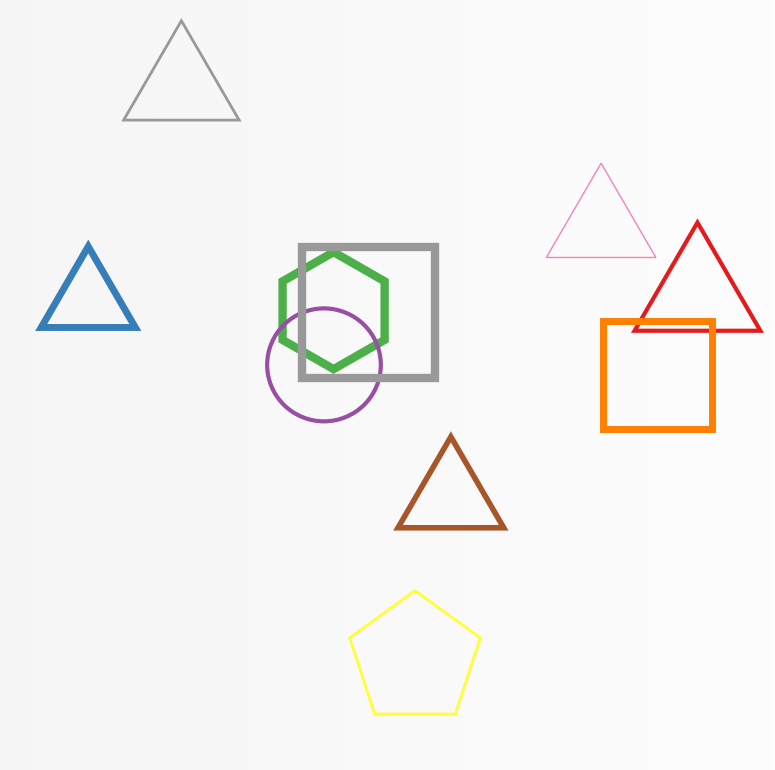[{"shape": "triangle", "thickness": 1.5, "radius": 0.47, "center": [0.9, 0.617]}, {"shape": "triangle", "thickness": 2.5, "radius": 0.35, "center": [0.114, 0.61]}, {"shape": "hexagon", "thickness": 3, "radius": 0.38, "center": [0.43, 0.597]}, {"shape": "circle", "thickness": 1.5, "radius": 0.37, "center": [0.418, 0.526]}, {"shape": "square", "thickness": 2.5, "radius": 0.35, "center": [0.848, 0.513]}, {"shape": "pentagon", "thickness": 1, "radius": 0.44, "center": [0.535, 0.144]}, {"shape": "triangle", "thickness": 2, "radius": 0.39, "center": [0.582, 0.354]}, {"shape": "triangle", "thickness": 0.5, "radius": 0.41, "center": [0.776, 0.706]}, {"shape": "square", "thickness": 3, "radius": 0.43, "center": [0.476, 0.594]}, {"shape": "triangle", "thickness": 1, "radius": 0.43, "center": [0.234, 0.887]}]